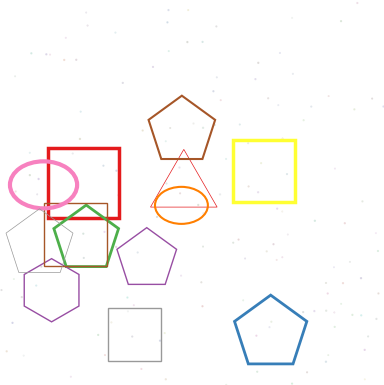[{"shape": "square", "thickness": 2.5, "radius": 0.46, "center": [0.218, 0.525]}, {"shape": "triangle", "thickness": 0.5, "radius": 0.5, "center": [0.477, 0.512]}, {"shape": "pentagon", "thickness": 2, "radius": 0.49, "center": [0.703, 0.135]}, {"shape": "pentagon", "thickness": 2, "radius": 0.44, "center": [0.224, 0.379]}, {"shape": "pentagon", "thickness": 1, "radius": 0.41, "center": [0.381, 0.327]}, {"shape": "hexagon", "thickness": 1, "radius": 0.41, "center": [0.134, 0.246]}, {"shape": "oval", "thickness": 1.5, "radius": 0.34, "center": [0.471, 0.467]}, {"shape": "square", "thickness": 2.5, "radius": 0.4, "center": [0.686, 0.557]}, {"shape": "pentagon", "thickness": 1.5, "radius": 0.45, "center": [0.472, 0.661]}, {"shape": "square", "thickness": 1, "radius": 0.41, "center": [0.195, 0.392]}, {"shape": "oval", "thickness": 3, "radius": 0.44, "center": [0.113, 0.52]}, {"shape": "square", "thickness": 1, "radius": 0.35, "center": [0.35, 0.13]}, {"shape": "pentagon", "thickness": 0.5, "radius": 0.46, "center": [0.103, 0.366]}]